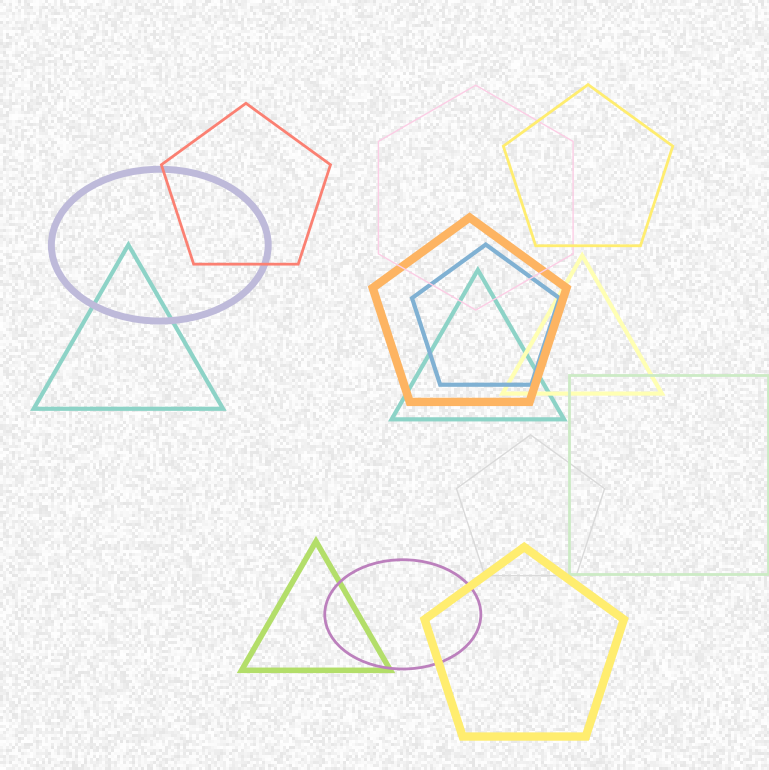[{"shape": "triangle", "thickness": 1.5, "radius": 0.65, "center": [0.621, 0.52]}, {"shape": "triangle", "thickness": 1.5, "radius": 0.71, "center": [0.167, 0.54]}, {"shape": "triangle", "thickness": 1.5, "radius": 0.6, "center": [0.756, 0.549]}, {"shape": "oval", "thickness": 2.5, "radius": 0.7, "center": [0.208, 0.682]}, {"shape": "pentagon", "thickness": 1, "radius": 0.58, "center": [0.319, 0.75]}, {"shape": "pentagon", "thickness": 1.5, "radius": 0.5, "center": [0.631, 0.582]}, {"shape": "pentagon", "thickness": 3, "radius": 0.66, "center": [0.61, 0.585]}, {"shape": "triangle", "thickness": 2, "radius": 0.56, "center": [0.41, 0.185]}, {"shape": "hexagon", "thickness": 0.5, "radius": 0.73, "center": [0.618, 0.743]}, {"shape": "pentagon", "thickness": 0.5, "radius": 0.51, "center": [0.689, 0.334]}, {"shape": "oval", "thickness": 1, "radius": 0.51, "center": [0.523, 0.202]}, {"shape": "square", "thickness": 1, "radius": 0.65, "center": [0.868, 0.384]}, {"shape": "pentagon", "thickness": 3, "radius": 0.68, "center": [0.681, 0.154]}, {"shape": "pentagon", "thickness": 1, "radius": 0.58, "center": [0.764, 0.774]}]